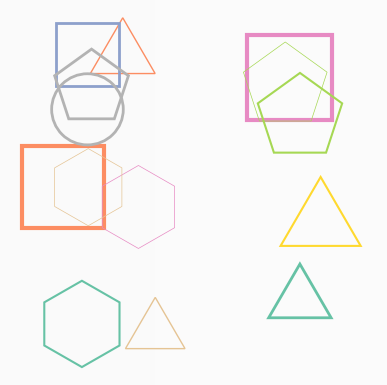[{"shape": "triangle", "thickness": 2, "radius": 0.47, "center": [0.774, 0.221]}, {"shape": "hexagon", "thickness": 1.5, "radius": 0.56, "center": [0.211, 0.159]}, {"shape": "square", "thickness": 3, "radius": 0.53, "center": [0.163, 0.514]}, {"shape": "triangle", "thickness": 1, "radius": 0.48, "center": [0.317, 0.857]}, {"shape": "square", "thickness": 2, "radius": 0.41, "center": [0.225, 0.857]}, {"shape": "square", "thickness": 3, "radius": 0.55, "center": [0.748, 0.799]}, {"shape": "hexagon", "thickness": 0.5, "radius": 0.54, "center": [0.357, 0.462]}, {"shape": "pentagon", "thickness": 1.5, "radius": 0.57, "center": [0.774, 0.696]}, {"shape": "pentagon", "thickness": 0.5, "radius": 0.57, "center": [0.736, 0.777]}, {"shape": "triangle", "thickness": 1.5, "radius": 0.6, "center": [0.827, 0.421]}, {"shape": "hexagon", "thickness": 0.5, "radius": 0.5, "center": [0.228, 0.514]}, {"shape": "triangle", "thickness": 1, "radius": 0.44, "center": [0.401, 0.139]}, {"shape": "circle", "thickness": 2, "radius": 0.46, "center": [0.226, 0.716]}, {"shape": "pentagon", "thickness": 2, "radius": 0.5, "center": [0.236, 0.772]}]